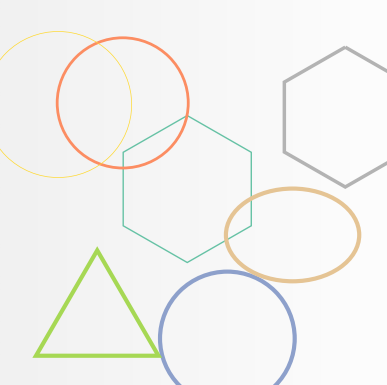[{"shape": "hexagon", "thickness": 1, "radius": 0.95, "center": [0.483, 0.509]}, {"shape": "circle", "thickness": 2, "radius": 0.85, "center": [0.317, 0.733]}, {"shape": "circle", "thickness": 3, "radius": 0.87, "center": [0.587, 0.121]}, {"shape": "triangle", "thickness": 3, "radius": 0.91, "center": [0.251, 0.167]}, {"shape": "circle", "thickness": 0.5, "radius": 0.95, "center": [0.15, 0.729]}, {"shape": "oval", "thickness": 3, "radius": 0.86, "center": [0.755, 0.39]}, {"shape": "hexagon", "thickness": 2.5, "radius": 0.91, "center": [0.891, 0.696]}]